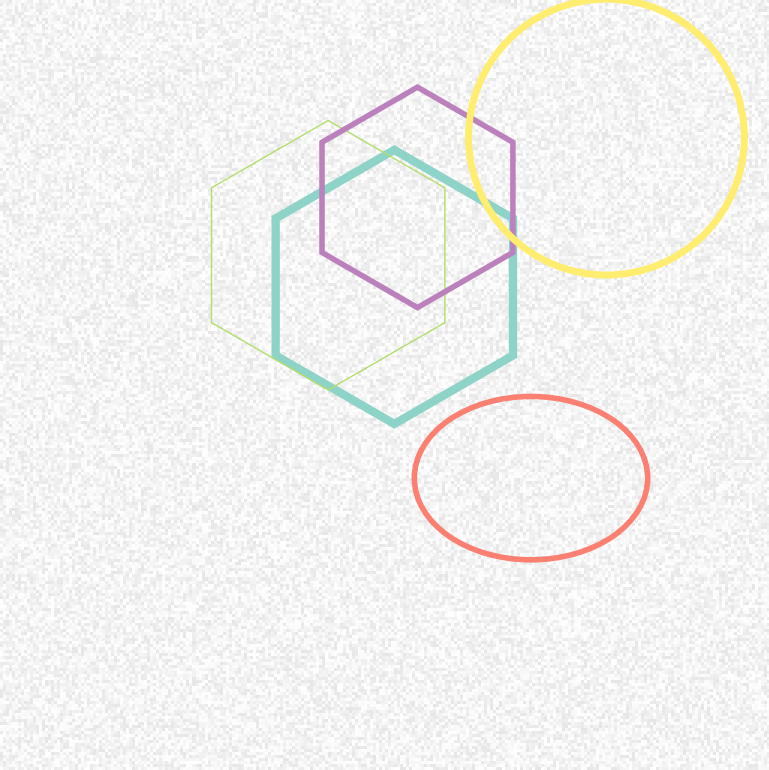[{"shape": "hexagon", "thickness": 3, "radius": 0.89, "center": [0.512, 0.627]}, {"shape": "oval", "thickness": 2, "radius": 0.76, "center": [0.69, 0.379]}, {"shape": "hexagon", "thickness": 0.5, "radius": 0.87, "center": [0.426, 0.669]}, {"shape": "hexagon", "thickness": 2, "radius": 0.72, "center": [0.542, 0.744]}, {"shape": "circle", "thickness": 2.5, "radius": 0.9, "center": [0.788, 0.822]}]